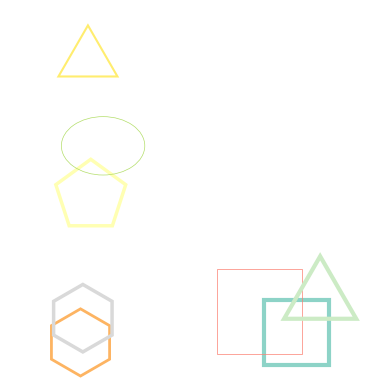[{"shape": "square", "thickness": 3, "radius": 0.42, "center": [0.77, 0.137]}, {"shape": "pentagon", "thickness": 2.5, "radius": 0.48, "center": [0.236, 0.491]}, {"shape": "square", "thickness": 0.5, "radius": 0.55, "center": [0.674, 0.19]}, {"shape": "hexagon", "thickness": 2, "radius": 0.44, "center": [0.209, 0.111]}, {"shape": "oval", "thickness": 0.5, "radius": 0.54, "center": [0.268, 0.621]}, {"shape": "hexagon", "thickness": 2.5, "radius": 0.44, "center": [0.215, 0.174]}, {"shape": "triangle", "thickness": 3, "radius": 0.54, "center": [0.832, 0.226]}, {"shape": "triangle", "thickness": 1.5, "radius": 0.44, "center": [0.228, 0.846]}]